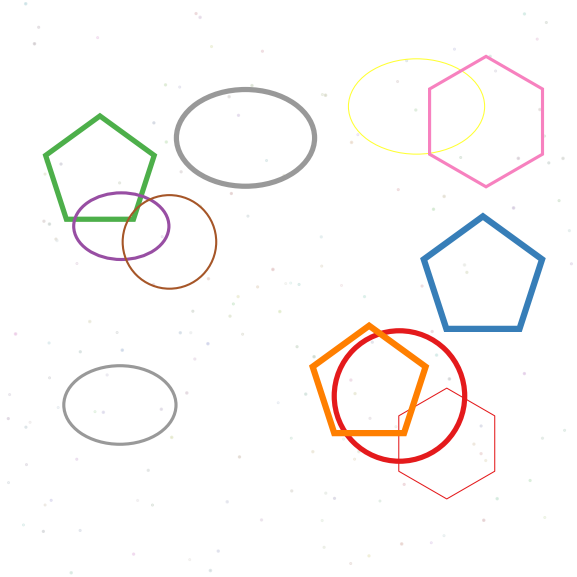[{"shape": "circle", "thickness": 2.5, "radius": 0.56, "center": [0.692, 0.313]}, {"shape": "hexagon", "thickness": 0.5, "radius": 0.48, "center": [0.774, 0.231]}, {"shape": "pentagon", "thickness": 3, "radius": 0.54, "center": [0.836, 0.517]}, {"shape": "pentagon", "thickness": 2.5, "radius": 0.49, "center": [0.173, 0.699]}, {"shape": "oval", "thickness": 1.5, "radius": 0.41, "center": [0.21, 0.607]}, {"shape": "pentagon", "thickness": 3, "radius": 0.51, "center": [0.639, 0.332]}, {"shape": "oval", "thickness": 0.5, "radius": 0.59, "center": [0.721, 0.815]}, {"shape": "circle", "thickness": 1, "radius": 0.41, "center": [0.293, 0.58]}, {"shape": "hexagon", "thickness": 1.5, "radius": 0.56, "center": [0.842, 0.789]}, {"shape": "oval", "thickness": 1.5, "radius": 0.49, "center": [0.208, 0.298]}, {"shape": "oval", "thickness": 2.5, "radius": 0.6, "center": [0.425, 0.76]}]